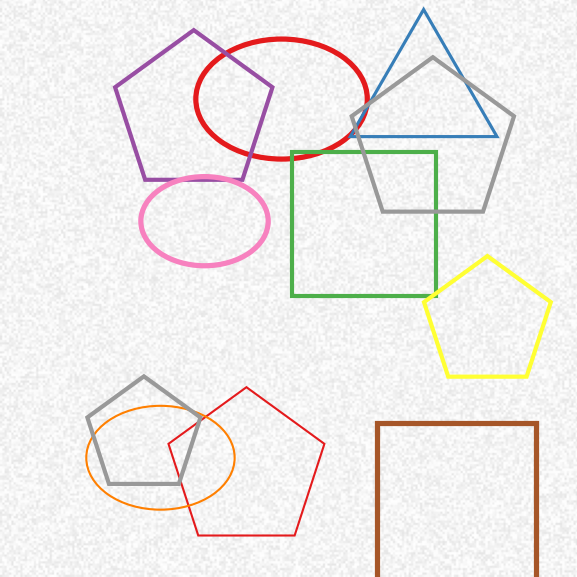[{"shape": "pentagon", "thickness": 1, "radius": 0.71, "center": [0.427, 0.187]}, {"shape": "oval", "thickness": 2.5, "radius": 0.74, "center": [0.488, 0.828]}, {"shape": "triangle", "thickness": 1.5, "radius": 0.73, "center": [0.734, 0.836]}, {"shape": "square", "thickness": 2, "radius": 0.62, "center": [0.63, 0.612]}, {"shape": "pentagon", "thickness": 2, "radius": 0.72, "center": [0.336, 0.804]}, {"shape": "oval", "thickness": 1, "radius": 0.64, "center": [0.278, 0.207]}, {"shape": "pentagon", "thickness": 2, "radius": 0.58, "center": [0.844, 0.44]}, {"shape": "square", "thickness": 2.5, "radius": 0.69, "center": [0.791, 0.13]}, {"shape": "oval", "thickness": 2.5, "radius": 0.55, "center": [0.354, 0.616]}, {"shape": "pentagon", "thickness": 2, "radius": 0.74, "center": [0.75, 0.752]}, {"shape": "pentagon", "thickness": 2, "radius": 0.51, "center": [0.249, 0.244]}]